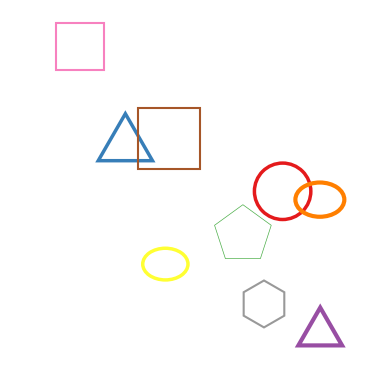[{"shape": "circle", "thickness": 2.5, "radius": 0.37, "center": [0.734, 0.503]}, {"shape": "triangle", "thickness": 2.5, "radius": 0.41, "center": [0.326, 0.623]}, {"shape": "pentagon", "thickness": 0.5, "radius": 0.39, "center": [0.631, 0.391]}, {"shape": "triangle", "thickness": 3, "radius": 0.33, "center": [0.832, 0.136]}, {"shape": "oval", "thickness": 3, "radius": 0.32, "center": [0.831, 0.481]}, {"shape": "oval", "thickness": 2.5, "radius": 0.29, "center": [0.429, 0.314]}, {"shape": "square", "thickness": 1.5, "radius": 0.4, "center": [0.438, 0.641]}, {"shape": "square", "thickness": 1.5, "radius": 0.31, "center": [0.207, 0.879]}, {"shape": "hexagon", "thickness": 1.5, "radius": 0.3, "center": [0.686, 0.211]}]